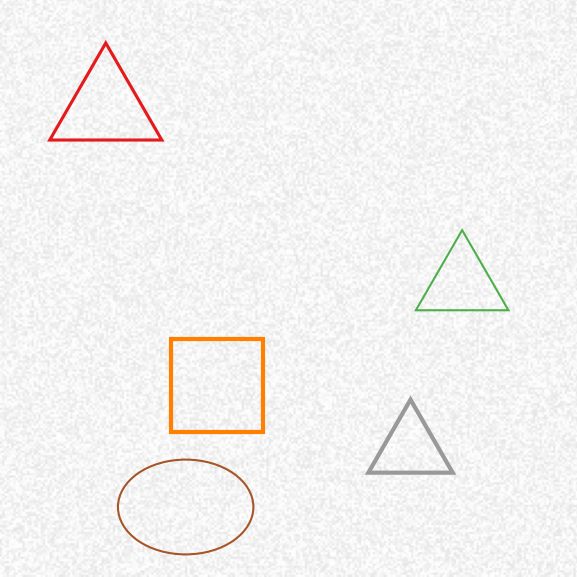[{"shape": "triangle", "thickness": 1.5, "radius": 0.56, "center": [0.183, 0.813]}, {"shape": "triangle", "thickness": 1, "radius": 0.46, "center": [0.8, 0.508]}, {"shape": "square", "thickness": 2, "radius": 0.4, "center": [0.376, 0.332]}, {"shape": "oval", "thickness": 1, "radius": 0.59, "center": [0.322, 0.121]}, {"shape": "triangle", "thickness": 2, "radius": 0.42, "center": [0.711, 0.223]}]